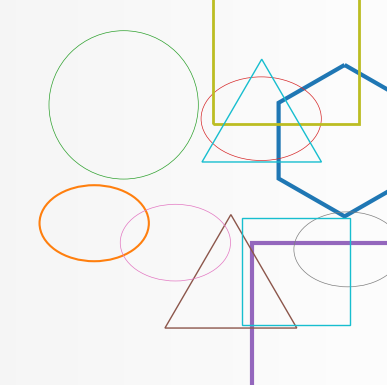[{"shape": "hexagon", "thickness": 3, "radius": 0.98, "center": [0.889, 0.635]}, {"shape": "oval", "thickness": 1.5, "radius": 0.71, "center": [0.243, 0.42]}, {"shape": "circle", "thickness": 0.5, "radius": 0.96, "center": [0.319, 0.728]}, {"shape": "oval", "thickness": 0.5, "radius": 0.78, "center": [0.674, 0.692]}, {"shape": "square", "thickness": 3, "radius": 0.97, "center": [0.846, 0.175]}, {"shape": "triangle", "thickness": 1, "radius": 0.98, "center": [0.596, 0.246]}, {"shape": "oval", "thickness": 0.5, "radius": 0.71, "center": [0.453, 0.37]}, {"shape": "oval", "thickness": 0.5, "radius": 0.7, "center": [0.898, 0.352]}, {"shape": "square", "thickness": 2, "radius": 0.94, "center": [0.739, 0.867]}, {"shape": "square", "thickness": 1, "radius": 0.7, "center": [0.763, 0.294]}, {"shape": "triangle", "thickness": 1, "radius": 0.89, "center": [0.675, 0.668]}]